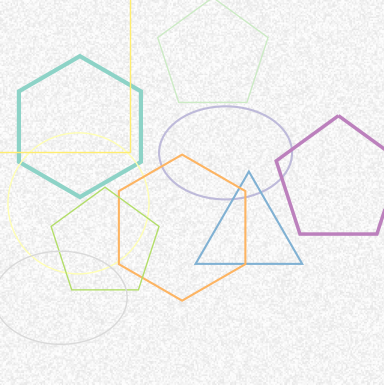[{"shape": "hexagon", "thickness": 3, "radius": 0.91, "center": [0.208, 0.671]}, {"shape": "circle", "thickness": 1, "radius": 0.92, "center": [0.204, 0.472]}, {"shape": "oval", "thickness": 1.5, "radius": 0.86, "center": [0.586, 0.603]}, {"shape": "triangle", "thickness": 1.5, "radius": 0.8, "center": [0.646, 0.395]}, {"shape": "hexagon", "thickness": 1.5, "radius": 0.95, "center": [0.473, 0.409]}, {"shape": "pentagon", "thickness": 1, "radius": 0.74, "center": [0.273, 0.366]}, {"shape": "oval", "thickness": 1, "radius": 0.86, "center": [0.157, 0.227]}, {"shape": "pentagon", "thickness": 2.5, "radius": 0.85, "center": [0.879, 0.53]}, {"shape": "pentagon", "thickness": 1, "radius": 0.75, "center": [0.553, 0.856]}, {"shape": "square", "thickness": 1, "radius": 1.0, "center": [0.138, 0.805]}]